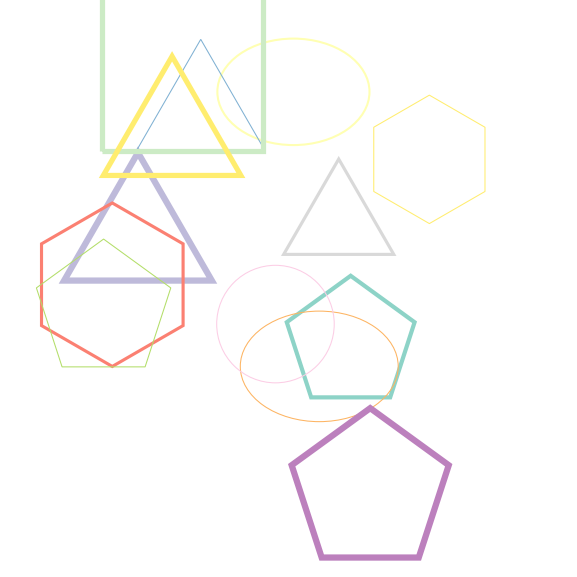[{"shape": "pentagon", "thickness": 2, "radius": 0.58, "center": [0.607, 0.405]}, {"shape": "oval", "thickness": 1, "radius": 0.66, "center": [0.508, 0.84]}, {"shape": "triangle", "thickness": 3, "radius": 0.74, "center": [0.239, 0.587]}, {"shape": "hexagon", "thickness": 1.5, "radius": 0.71, "center": [0.194, 0.506]}, {"shape": "triangle", "thickness": 0.5, "radius": 0.64, "center": [0.348, 0.803]}, {"shape": "oval", "thickness": 0.5, "radius": 0.68, "center": [0.553, 0.365]}, {"shape": "pentagon", "thickness": 0.5, "radius": 0.61, "center": [0.179, 0.463]}, {"shape": "circle", "thickness": 0.5, "radius": 0.51, "center": [0.477, 0.438]}, {"shape": "triangle", "thickness": 1.5, "radius": 0.55, "center": [0.587, 0.614]}, {"shape": "pentagon", "thickness": 3, "radius": 0.71, "center": [0.641, 0.149]}, {"shape": "square", "thickness": 2.5, "radius": 0.7, "center": [0.316, 0.878]}, {"shape": "hexagon", "thickness": 0.5, "radius": 0.56, "center": [0.743, 0.723]}, {"shape": "triangle", "thickness": 2.5, "radius": 0.69, "center": [0.298, 0.764]}]